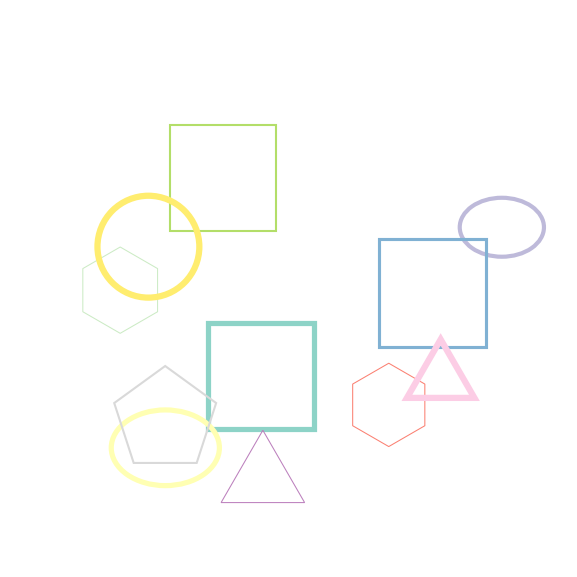[{"shape": "square", "thickness": 2.5, "radius": 0.46, "center": [0.451, 0.348]}, {"shape": "oval", "thickness": 2.5, "radius": 0.47, "center": [0.286, 0.224]}, {"shape": "oval", "thickness": 2, "radius": 0.36, "center": [0.869, 0.606]}, {"shape": "hexagon", "thickness": 0.5, "radius": 0.36, "center": [0.673, 0.298]}, {"shape": "square", "thickness": 1.5, "radius": 0.46, "center": [0.749, 0.492]}, {"shape": "square", "thickness": 1, "radius": 0.46, "center": [0.386, 0.691]}, {"shape": "triangle", "thickness": 3, "radius": 0.34, "center": [0.763, 0.344]}, {"shape": "pentagon", "thickness": 1, "radius": 0.46, "center": [0.286, 0.273]}, {"shape": "triangle", "thickness": 0.5, "radius": 0.42, "center": [0.455, 0.171]}, {"shape": "hexagon", "thickness": 0.5, "radius": 0.37, "center": [0.208, 0.497]}, {"shape": "circle", "thickness": 3, "radius": 0.44, "center": [0.257, 0.572]}]